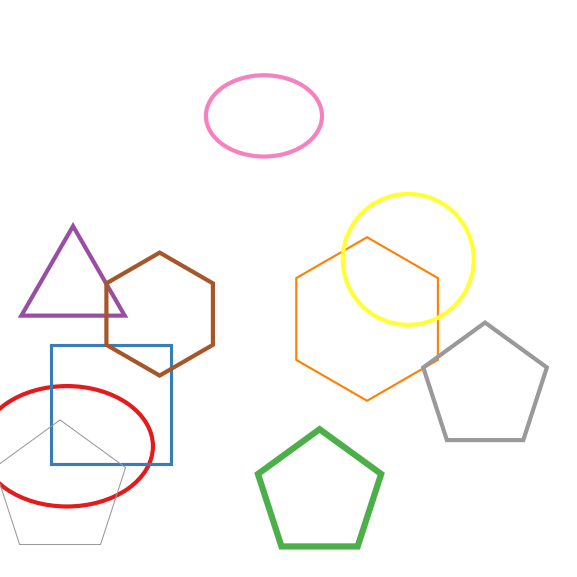[{"shape": "oval", "thickness": 2, "radius": 0.74, "center": [0.116, 0.226]}, {"shape": "square", "thickness": 1.5, "radius": 0.52, "center": [0.193, 0.299]}, {"shape": "pentagon", "thickness": 3, "radius": 0.56, "center": [0.553, 0.144]}, {"shape": "triangle", "thickness": 2, "radius": 0.52, "center": [0.126, 0.504]}, {"shape": "hexagon", "thickness": 1, "radius": 0.71, "center": [0.636, 0.447]}, {"shape": "circle", "thickness": 2, "radius": 0.57, "center": [0.707, 0.55]}, {"shape": "hexagon", "thickness": 2, "radius": 0.53, "center": [0.276, 0.455]}, {"shape": "oval", "thickness": 2, "radius": 0.5, "center": [0.457, 0.798]}, {"shape": "pentagon", "thickness": 2, "radius": 0.56, "center": [0.84, 0.328]}, {"shape": "pentagon", "thickness": 0.5, "radius": 0.6, "center": [0.104, 0.153]}]